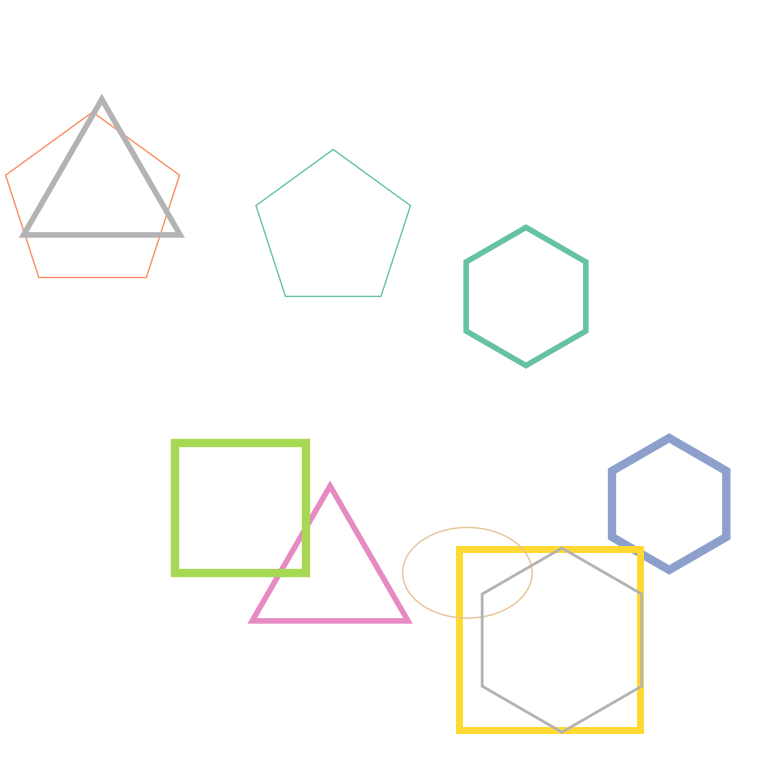[{"shape": "hexagon", "thickness": 2, "radius": 0.45, "center": [0.683, 0.615]}, {"shape": "pentagon", "thickness": 0.5, "radius": 0.53, "center": [0.433, 0.7]}, {"shape": "pentagon", "thickness": 0.5, "radius": 0.59, "center": [0.12, 0.736]}, {"shape": "hexagon", "thickness": 3, "radius": 0.43, "center": [0.869, 0.345]}, {"shape": "triangle", "thickness": 2, "radius": 0.58, "center": [0.429, 0.252]}, {"shape": "square", "thickness": 3, "radius": 0.42, "center": [0.312, 0.341]}, {"shape": "square", "thickness": 2.5, "radius": 0.59, "center": [0.714, 0.17]}, {"shape": "oval", "thickness": 0.5, "radius": 0.42, "center": [0.607, 0.256]}, {"shape": "triangle", "thickness": 2, "radius": 0.59, "center": [0.132, 0.754]}, {"shape": "hexagon", "thickness": 1, "radius": 0.6, "center": [0.73, 0.169]}]